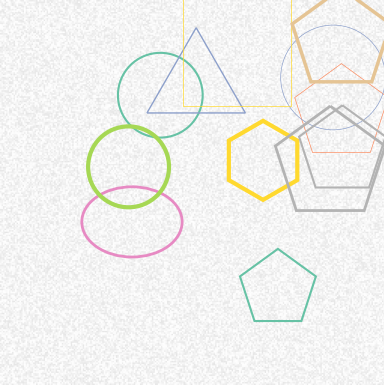[{"shape": "circle", "thickness": 1.5, "radius": 0.55, "center": [0.416, 0.753]}, {"shape": "pentagon", "thickness": 1.5, "radius": 0.52, "center": [0.722, 0.25]}, {"shape": "pentagon", "thickness": 0.5, "radius": 0.64, "center": [0.887, 0.707]}, {"shape": "circle", "thickness": 0.5, "radius": 0.68, "center": [0.865, 0.799]}, {"shape": "triangle", "thickness": 1, "radius": 0.74, "center": [0.51, 0.78]}, {"shape": "oval", "thickness": 2, "radius": 0.65, "center": [0.343, 0.424]}, {"shape": "circle", "thickness": 3, "radius": 0.53, "center": [0.334, 0.567]}, {"shape": "square", "thickness": 0.5, "radius": 0.7, "center": [0.616, 0.866]}, {"shape": "hexagon", "thickness": 3, "radius": 0.51, "center": [0.683, 0.584]}, {"shape": "pentagon", "thickness": 2.5, "radius": 0.67, "center": [0.887, 0.896]}, {"shape": "pentagon", "thickness": 2, "radius": 0.75, "center": [0.858, 0.574]}, {"shape": "pentagon", "thickness": 1.5, "radius": 0.59, "center": [0.889, 0.609]}]